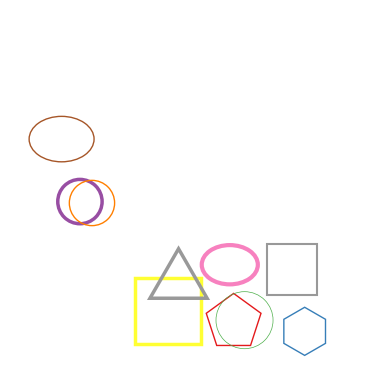[{"shape": "pentagon", "thickness": 1, "radius": 0.37, "center": [0.607, 0.163]}, {"shape": "hexagon", "thickness": 1, "radius": 0.31, "center": [0.791, 0.139]}, {"shape": "circle", "thickness": 0.5, "radius": 0.37, "center": [0.635, 0.168]}, {"shape": "circle", "thickness": 2.5, "radius": 0.29, "center": [0.208, 0.476]}, {"shape": "circle", "thickness": 1, "radius": 0.29, "center": [0.239, 0.473]}, {"shape": "square", "thickness": 2.5, "radius": 0.43, "center": [0.436, 0.192]}, {"shape": "oval", "thickness": 1, "radius": 0.42, "center": [0.16, 0.639]}, {"shape": "oval", "thickness": 3, "radius": 0.36, "center": [0.597, 0.312]}, {"shape": "triangle", "thickness": 2.5, "radius": 0.43, "center": [0.464, 0.268]}, {"shape": "square", "thickness": 1.5, "radius": 0.33, "center": [0.759, 0.3]}]